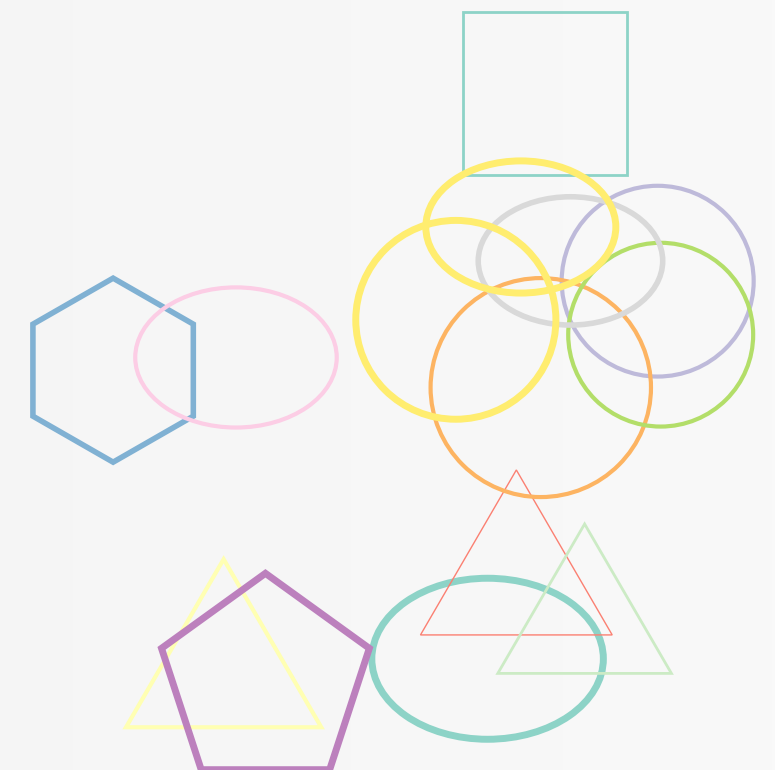[{"shape": "square", "thickness": 1, "radius": 0.53, "center": [0.704, 0.878]}, {"shape": "oval", "thickness": 2.5, "radius": 0.75, "center": [0.629, 0.144]}, {"shape": "triangle", "thickness": 1.5, "radius": 0.73, "center": [0.289, 0.128]}, {"shape": "circle", "thickness": 1.5, "radius": 0.62, "center": [0.849, 0.635]}, {"shape": "triangle", "thickness": 0.5, "radius": 0.71, "center": [0.666, 0.247]}, {"shape": "hexagon", "thickness": 2, "radius": 0.6, "center": [0.146, 0.519]}, {"shape": "circle", "thickness": 1.5, "radius": 0.71, "center": [0.698, 0.497]}, {"shape": "circle", "thickness": 1.5, "radius": 0.6, "center": [0.853, 0.565]}, {"shape": "oval", "thickness": 1.5, "radius": 0.65, "center": [0.304, 0.536]}, {"shape": "oval", "thickness": 2, "radius": 0.6, "center": [0.736, 0.661]}, {"shape": "pentagon", "thickness": 2.5, "radius": 0.7, "center": [0.342, 0.114]}, {"shape": "triangle", "thickness": 1, "radius": 0.65, "center": [0.754, 0.19]}, {"shape": "oval", "thickness": 2.5, "radius": 0.61, "center": [0.672, 0.705]}, {"shape": "circle", "thickness": 2.5, "radius": 0.65, "center": [0.588, 0.585]}]